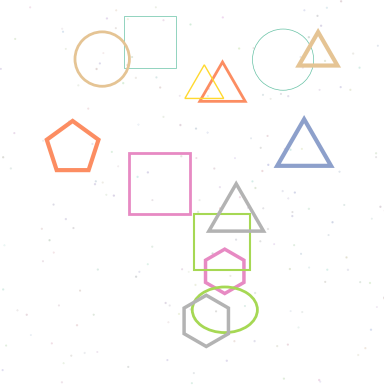[{"shape": "circle", "thickness": 0.5, "radius": 0.4, "center": [0.735, 0.845]}, {"shape": "square", "thickness": 0.5, "radius": 0.34, "center": [0.39, 0.89]}, {"shape": "triangle", "thickness": 2, "radius": 0.34, "center": [0.578, 0.771]}, {"shape": "pentagon", "thickness": 3, "radius": 0.35, "center": [0.189, 0.615]}, {"shape": "triangle", "thickness": 3, "radius": 0.4, "center": [0.79, 0.61]}, {"shape": "square", "thickness": 2, "radius": 0.39, "center": [0.414, 0.523]}, {"shape": "hexagon", "thickness": 2.5, "radius": 0.29, "center": [0.584, 0.295]}, {"shape": "oval", "thickness": 2, "radius": 0.42, "center": [0.584, 0.195]}, {"shape": "square", "thickness": 1.5, "radius": 0.36, "center": [0.576, 0.372]}, {"shape": "triangle", "thickness": 1, "radius": 0.29, "center": [0.531, 0.773]}, {"shape": "triangle", "thickness": 3, "radius": 0.29, "center": [0.826, 0.859]}, {"shape": "circle", "thickness": 2, "radius": 0.35, "center": [0.265, 0.847]}, {"shape": "triangle", "thickness": 2.5, "radius": 0.41, "center": [0.613, 0.441]}, {"shape": "hexagon", "thickness": 2.5, "radius": 0.33, "center": [0.536, 0.167]}]